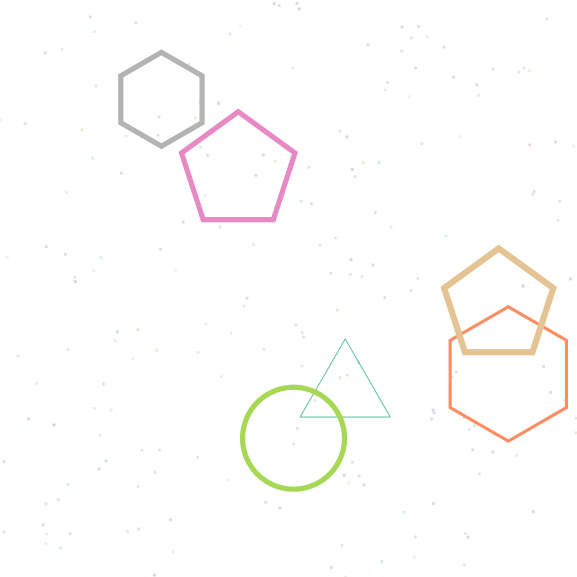[{"shape": "triangle", "thickness": 0.5, "radius": 0.45, "center": [0.598, 0.322]}, {"shape": "hexagon", "thickness": 1.5, "radius": 0.58, "center": [0.88, 0.352]}, {"shape": "pentagon", "thickness": 2.5, "radius": 0.52, "center": [0.413, 0.702]}, {"shape": "circle", "thickness": 2.5, "radius": 0.44, "center": [0.508, 0.24]}, {"shape": "pentagon", "thickness": 3, "radius": 0.5, "center": [0.864, 0.47]}, {"shape": "hexagon", "thickness": 2.5, "radius": 0.41, "center": [0.28, 0.827]}]